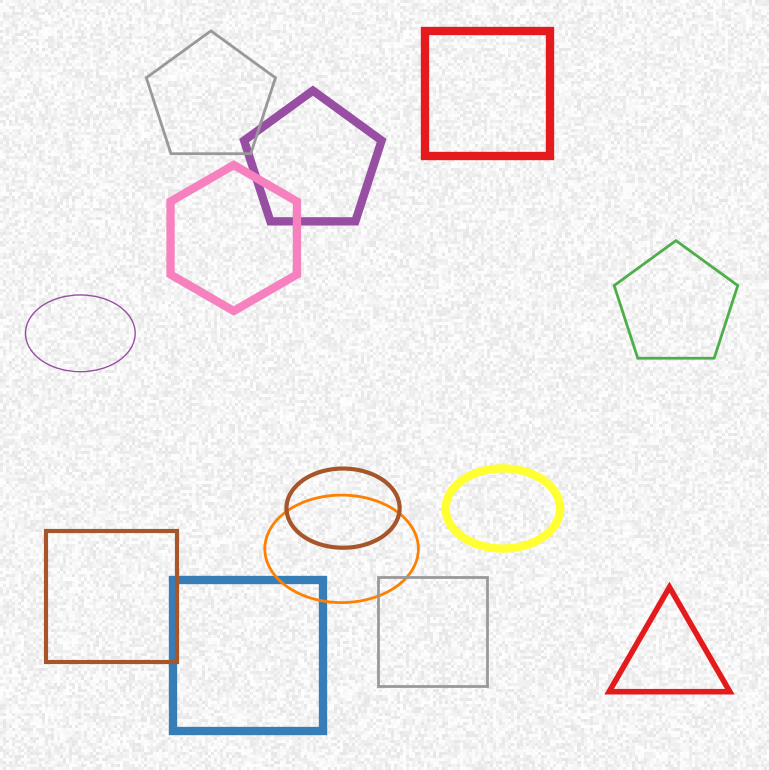[{"shape": "square", "thickness": 3, "radius": 0.41, "center": [0.633, 0.878]}, {"shape": "triangle", "thickness": 2, "radius": 0.45, "center": [0.869, 0.147]}, {"shape": "square", "thickness": 3, "radius": 0.49, "center": [0.322, 0.148]}, {"shape": "pentagon", "thickness": 1, "radius": 0.42, "center": [0.878, 0.603]}, {"shape": "pentagon", "thickness": 3, "radius": 0.47, "center": [0.406, 0.788]}, {"shape": "oval", "thickness": 0.5, "radius": 0.36, "center": [0.104, 0.567]}, {"shape": "oval", "thickness": 1, "radius": 0.5, "center": [0.444, 0.287]}, {"shape": "oval", "thickness": 3, "radius": 0.37, "center": [0.653, 0.34]}, {"shape": "square", "thickness": 1.5, "radius": 0.43, "center": [0.144, 0.226]}, {"shape": "oval", "thickness": 1.5, "radius": 0.37, "center": [0.446, 0.34]}, {"shape": "hexagon", "thickness": 3, "radius": 0.47, "center": [0.304, 0.691]}, {"shape": "pentagon", "thickness": 1, "radius": 0.44, "center": [0.274, 0.872]}, {"shape": "square", "thickness": 1, "radius": 0.35, "center": [0.562, 0.179]}]